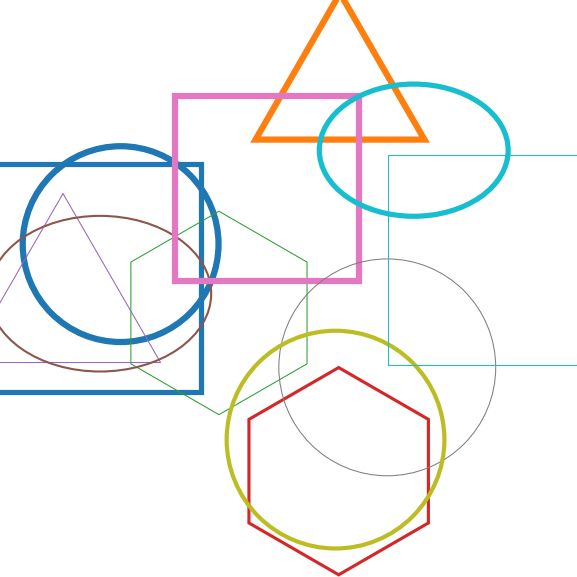[{"shape": "circle", "thickness": 3, "radius": 0.85, "center": [0.209, 0.576]}, {"shape": "square", "thickness": 2.5, "radius": 0.99, "center": [0.151, 0.518]}, {"shape": "triangle", "thickness": 3, "radius": 0.84, "center": [0.589, 0.842]}, {"shape": "hexagon", "thickness": 0.5, "radius": 0.88, "center": [0.379, 0.457]}, {"shape": "hexagon", "thickness": 1.5, "radius": 0.9, "center": [0.586, 0.183]}, {"shape": "triangle", "thickness": 0.5, "radius": 0.98, "center": [0.109, 0.469]}, {"shape": "oval", "thickness": 1, "radius": 0.96, "center": [0.173, 0.491]}, {"shape": "square", "thickness": 3, "radius": 0.8, "center": [0.463, 0.673]}, {"shape": "circle", "thickness": 0.5, "radius": 0.94, "center": [0.671, 0.363]}, {"shape": "circle", "thickness": 2, "radius": 0.94, "center": [0.581, 0.238]}, {"shape": "square", "thickness": 0.5, "radius": 0.91, "center": [0.855, 0.549]}, {"shape": "oval", "thickness": 2.5, "radius": 0.82, "center": [0.716, 0.739]}]